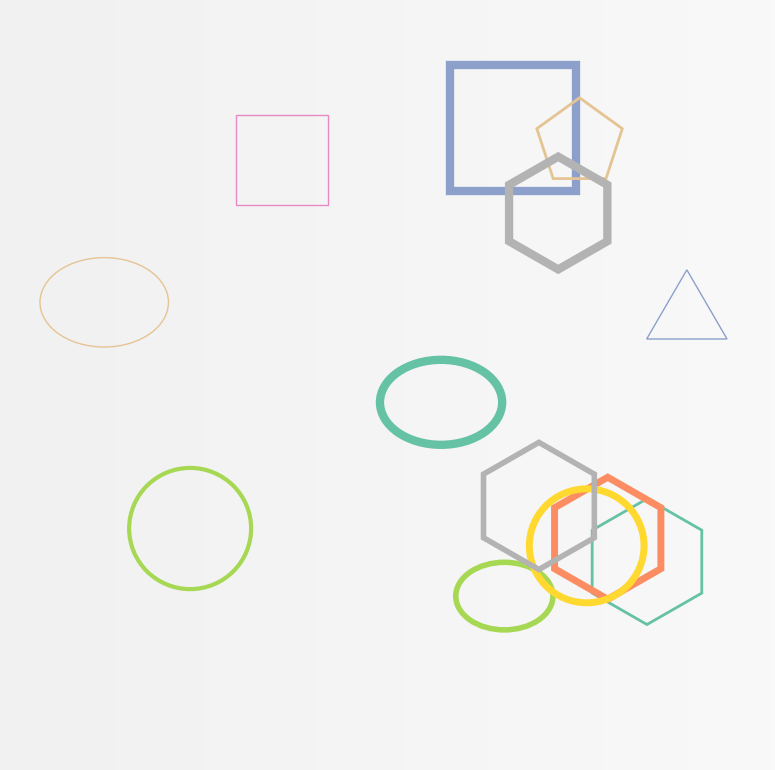[{"shape": "hexagon", "thickness": 1, "radius": 0.41, "center": [0.835, 0.271]}, {"shape": "oval", "thickness": 3, "radius": 0.39, "center": [0.569, 0.478]}, {"shape": "hexagon", "thickness": 2.5, "radius": 0.4, "center": [0.784, 0.301]}, {"shape": "square", "thickness": 3, "radius": 0.41, "center": [0.662, 0.834]}, {"shape": "triangle", "thickness": 0.5, "radius": 0.3, "center": [0.886, 0.59]}, {"shape": "square", "thickness": 0.5, "radius": 0.29, "center": [0.364, 0.792]}, {"shape": "oval", "thickness": 2, "radius": 0.31, "center": [0.651, 0.226]}, {"shape": "circle", "thickness": 1.5, "radius": 0.39, "center": [0.245, 0.314]}, {"shape": "circle", "thickness": 2.5, "radius": 0.37, "center": [0.757, 0.291]}, {"shape": "oval", "thickness": 0.5, "radius": 0.41, "center": [0.134, 0.607]}, {"shape": "pentagon", "thickness": 1, "radius": 0.29, "center": [0.748, 0.815]}, {"shape": "hexagon", "thickness": 2, "radius": 0.41, "center": [0.695, 0.343]}, {"shape": "hexagon", "thickness": 3, "radius": 0.37, "center": [0.72, 0.723]}]